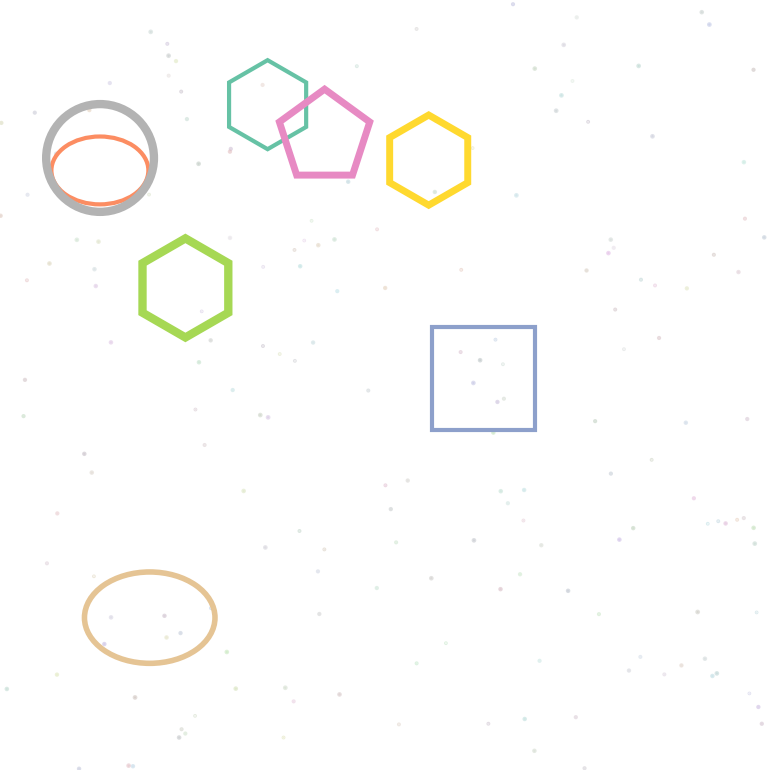[{"shape": "hexagon", "thickness": 1.5, "radius": 0.29, "center": [0.348, 0.864]}, {"shape": "oval", "thickness": 1.5, "radius": 0.31, "center": [0.13, 0.779]}, {"shape": "square", "thickness": 1.5, "radius": 0.33, "center": [0.628, 0.508]}, {"shape": "pentagon", "thickness": 2.5, "radius": 0.31, "center": [0.422, 0.823]}, {"shape": "hexagon", "thickness": 3, "radius": 0.32, "center": [0.241, 0.626]}, {"shape": "hexagon", "thickness": 2.5, "radius": 0.29, "center": [0.557, 0.792]}, {"shape": "oval", "thickness": 2, "radius": 0.42, "center": [0.194, 0.198]}, {"shape": "circle", "thickness": 3, "radius": 0.35, "center": [0.13, 0.795]}]